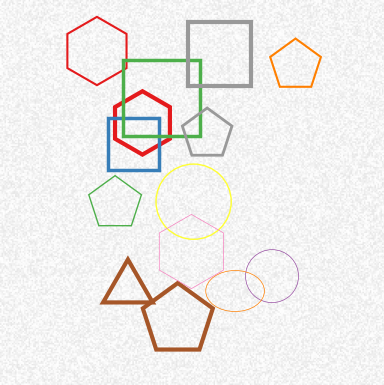[{"shape": "hexagon", "thickness": 1.5, "radius": 0.44, "center": [0.252, 0.867]}, {"shape": "hexagon", "thickness": 3, "radius": 0.41, "center": [0.37, 0.681]}, {"shape": "square", "thickness": 2.5, "radius": 0.34, "center": [0.347, 0.625]}, {"shape": "pentagon", "thickness": 1, "radius": 0.36, "center": [0.299, 0.472]}, {"shape": "square", "thickness": 2.5, "radius": 0.5, "center": [0.42, 0.745]}, {"shape": "circle", "thickness": 0.5, "radius": 0.34, "center": [0.707, 0.283]}, {"shape": "oval", "thickness": 0.5, "radius": 0.38, "center": [0.611, 0.244]}, {"shape": "pentagon", "thickness": 1.5, "radius": 0.35, "center": [0.768, 0.831]}, {"shape": "circle", "thickness": 1, "radius": 0.49, "center": [0.503, 0.476]}, {"shape": "triangle", "thickness": 3, "radius": 0.37, "center": [0.332, 0.252]}, {"shape": "pentagon", "thickness": 3, "radius": 0.48, "center": [0.462, 0.169]}, {"shape": "hexagon", "thickness": 0.5, "radius": 0.48, "center": [0.497, 0.347]}, {"shape": "pentagon", "thickness": 2, "radius": 0.34, "center": [0.538, 0.652]}, {"shape": "square", "thickness": 3, "radius": 0.41, "center": [0.571, 0.86]}]